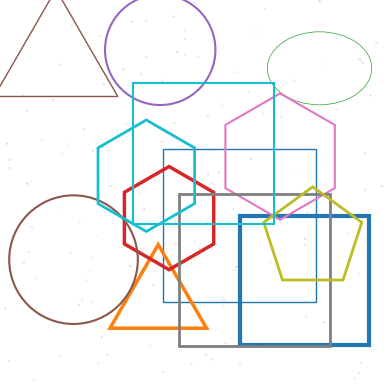[{"shape": "square", "thickness": 1, "radius": 0.99, "center": [0.621, 0.415]}, {"shape": "square", "thickness": 3, "radius": 0.84, "center": [0.791, 0.272]}, {"shape": "triangle", "thickness": 2.5, "radius": 0.72, "center": [0.411, 0.22]}, {"shape": "oval", "thickness": 0.5, "radius": 0.68, "center": [0.83, 0.823]}, {"shape": "hexagon", "thickness": 2.5, "radius": 0.67, "center": [0.439, 0.433]}, {"shape": "circle", "thickness": 1.5, "radius": 0.72, "center": [0.416, 0.871]}, {"shape": "triangle", "thickness": 1, "radius": 0.93, "center": [0.145, 0.842]}, {"shape": "circle", "thickness": 1.5, "radius": 0.84, "center": [0.191, 0.326]}, {"shape": "hexagon", "thickness": 1.5, "radius": 0.82, "center": [0.728, 0.593]}, {"shape": "square", "thickness": 2, "radius": 0.98, "center": [0.661, 0.299]}, {"shape": "pentagon", "thickness": 2, "radius": 0.67, "center": [0.812, 0.381]}, {"shape": "square", "thickness": 1.5, "radius": 0.91, "center": [0.528, 0.601]}, {"shape": "hexagon", "thickness": 2, "radius": 0.72, "center": [0.38, 0.544]}]